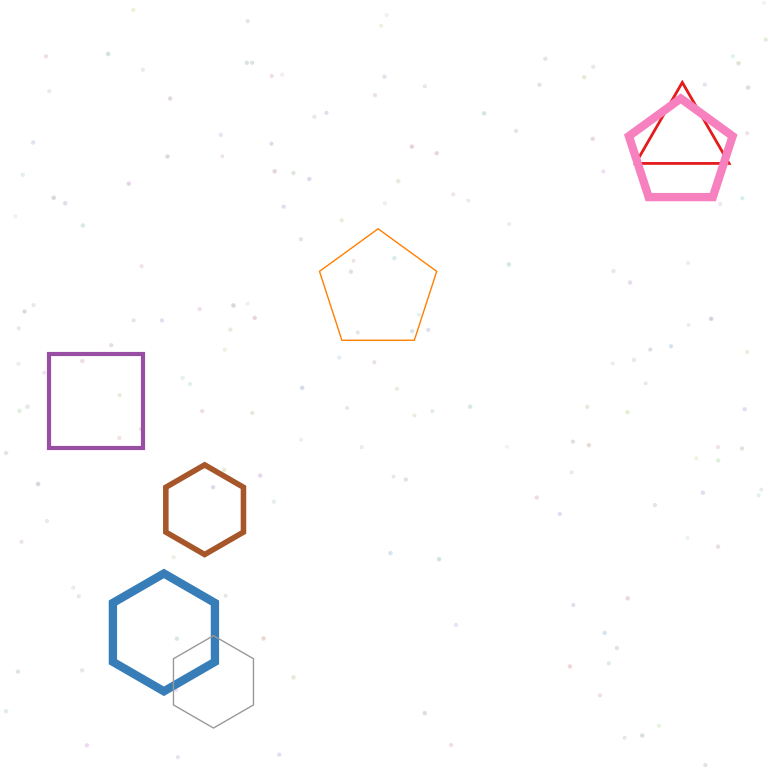[{"shape": "triangle", "thickness": 1, "radius": 0.35, "center": [0.886, 0.823]}, {"shape": "hexagon", "thickness": 3, "radius": 0.38, "center": [0.213, 0.179]}, {"shape": "square", "thickness": 1.5, "radius": 0.3, "center": [0.125, 0.479]}, {"shape": "pentagon", "thickness": 0.5, "radius": 0.4, "center": [0.491, 0.623]}, {"shape": "hexagon", "thickness": 2, "radius": 0.29, "center": [0.266, 0.338]}, {"shape": "pentagon", "thickness": 3, "radius": 0.35, "center": [0.884, 0.801]}, {"shape": "hexagon", "thickness": 0.5, "radius": 0.3, "center": [0.277, 0.114]}]